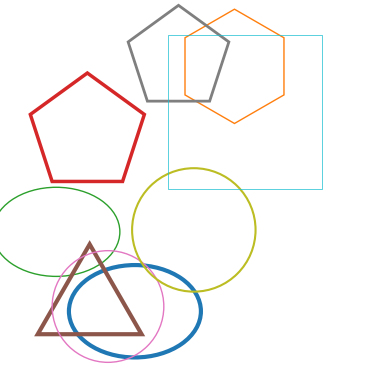[{"shape": "oval", "thickness": 3, "radius": 0.86, "center": [0.35, 0.192]}, {"shape": "hexagon", "thickness": 1, "radius": 0.74, "center": [0.609, 0.828]}, {"shape": "oval", "thickness": 1, "radius": 0.83, "center": [0.146, 0.398]}, {"shape": "pentagon", "thickness": 2.5, "radius": 0.78, "center": [0.227, 0.655]}, {"shape": "triangle", "thickness": 3, "radius": 0.78, "center": [0.233, 0.21]}, {"shape": "circle", "thickness": 1, "radius": 0.73, "center": [0.28, 0.204]}, {"shape": "pentagon", "thickness": 2, "radius": 0.69, "center": [0.464, 0.849]}, {"shape": "circle", "thickness": 1.5, "radius": 0.8, "center": [0.503, 0.403]}, {"shape": "square", "thickness": 0.5, "radius": 1.0, "center": [0.636, 0.709]}]